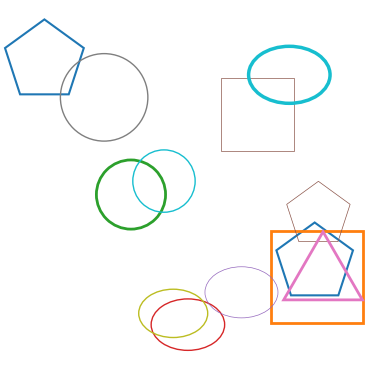[{"shape": "pentagon", "thickness": 1.5, "radius": 0.52, "center": [0.817, 0.317]}, {"shape": "pentagon", "thickness": 1.5, "radius": 0.54, "center": [0.115, 0.842]}, {"shape": "square", "thickness": 2, "radius": 0.6, "center": [0.824, 0.28]}, {"shape": "circle", "thickness": 2, "radius": 0.45, "center": [0.34, 0.495]}, {"shape": "oval", "thickness": 1, "radius": 0.48, "center": [0.488, 0.157]}, {"shape": "oval", "thickness": 0.5, "radius": 0.47, "center": [0.627, 0.241]}, {"shape": "pentagon", "thickness": 0.5, "radius": 0.43, "center": [0.827, 0.442]}, {"shape": "square", "thickness": 0.5, "radius": 0.47, "center": [0.668, 0.702]}, {"shape": "triangle", "thickness": 2, "radius": 0.59, "center": [0.839, 0.28]}, {"shape": "circle", "thickness": 1, "radius": 0.57, "center": [0.27, 0.747]}, {"shape": "oval", "thickness": 1, "radius": 0.45, "center": [0.45, 0.186]}, {"shape": "circle", "thickness": 1, "radius": 0.4, "center": [0.426, 0.53]}, {"shape": "oval", "thickness": 2.5, "radius": 0.53, "center": [0.752, 0.806]}]